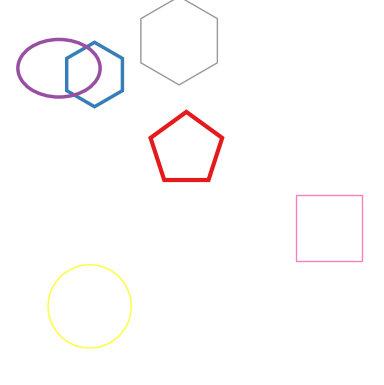[{"shape": "pentagon", "thickness": 3, "radius": 0.49, "center": [0.484, 0.612]}, {"shape": "hexagon", "thickness": 2.5, "radius": 0.42, "center": [0.246, 0.806]}, {"shape": "oval", "thickness": 2.5, "radius": 0.53, "center": [0.153, 0.823]}, {"shape": "circle", "thickness": 1, "radius": 0.54, "center": [0.233, 0.204]}, {"shape": "square", "thickness": 1, "radius": 0.43, "center": [0.854, 0.407]}, {"shape": "hexagon", "thickness": 1, "radius": 0.57, "center": [0.465, 0.894]}]